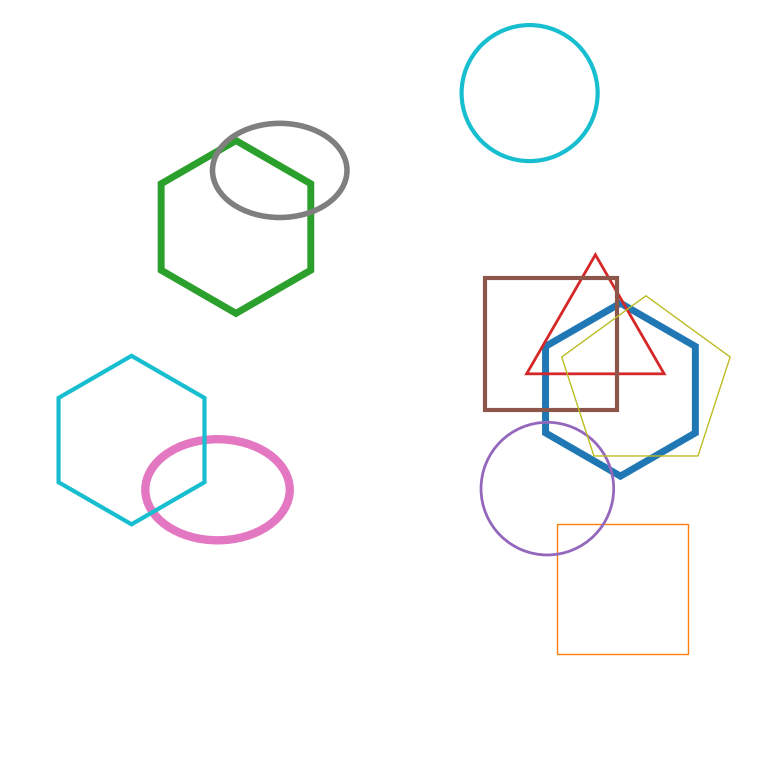[{"shape": "hexagon", "thickness": 2.5, "radius": 0.56, "center": [0.806, 0.494]}, {"shape": "square", "thickness": 0.5, "radius": 0.42, "center": [0.809, 0.235]}, {"shape": "hexagon", "thickness": 2.5, "radius": 0.56, "center": [0.306, 0.705]}, {"shape": "triangle", "thickness": 1, "radius": 0.52, "center": [0.773, 0.566]}, {"shape": "circle", "thickness": 1, "radius": 0.43, "center": [0.711, 0.365]}, {"shape": "square", "thickness": 1.5, "radius": 0.43, "center": [0.715, 0.553]}, {"shape": "oval", "thickness": 3, "radius": 0.47, "center": [0.283, 0.364]}, {"shape": "oval", "thickness": 2, "radius": 0.44, "center": [0.363, 0.779]}, {"shape": "pentagon", "thickness": 0.5, "radius": 0.57, "center": [0.839, 0.501]}, {"shape": "circle", "thickness": 1.5, "radius": 0.44, "center": [0.688, 0.879]}, {"shape": "hexagon", "thickness": 1.5, "radius": 0.55, "center": [0.171, 0.428]}]